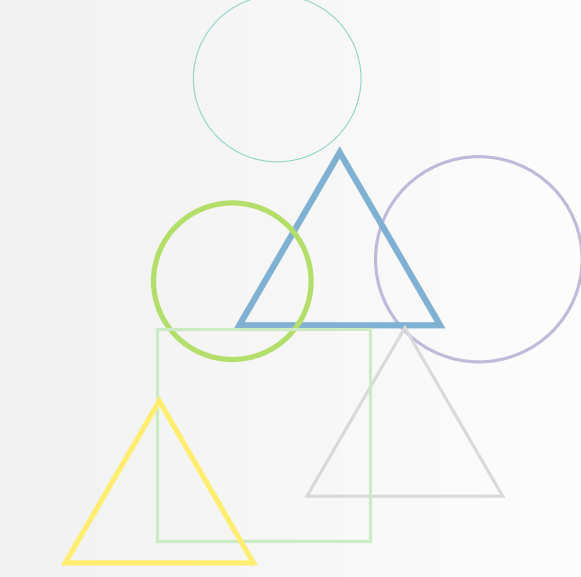[{"shape": "circle", "thickness": 0.5, "radius": 0.72, "center": [0.477, 0.863]}, {"shape": "circle", "thickness": 1.5, "radius": 0.89, "center": [0.824, 0.55]}, {"shape": "triangle", "thickness": 3, "radius": 1.0, "center": [0.584, 0.536]}, {"shape": "circle", "thickness": 2.5, "radius": 0.68, "center": [0.4, 0.512]}, {"shape": "triangle", "thickness": 1.5, "radius": 0.97, "center": [0.696, 0.237]}, {"shape": "square", "thickness": 1.5, "radius": 0.92, "center": [0.453, 0.246]}, {"shape": "triangle", "thickness": 2.5, "radius": 0.93, "center": [0.274, 0.118]}]